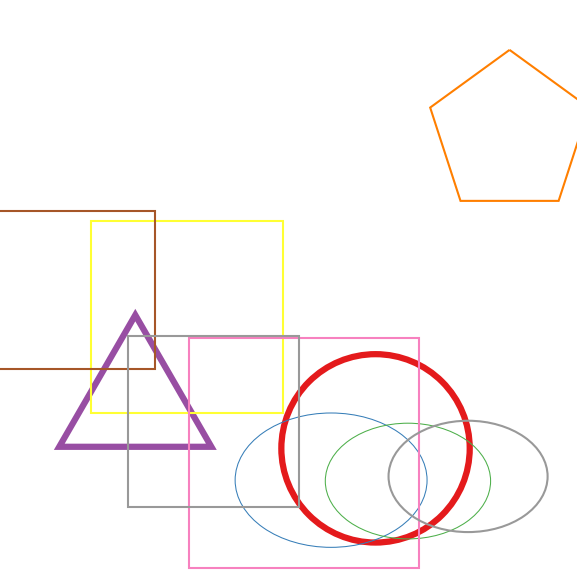[{"shape": "circle", "thickness": 3, "radius": 0.82, "center": [0.65, 0.223]}, {"shape": "oval", "thickness": 0.5, "radius": 0.83, "center": [0.573, 0.168]}, {"shape": "oval", "thickness": 0.5, "radius": 0.72, "center": [0.706, 0.166]}, {"shape": "triangle", "thickness": 3, "radius": 0.76, "center": [0.234, 0.302]}, {"shape": "pentagon", "thickness": 1, "radius": 0.72, "center": [0.882, 0.768]}, {"shape": "square", "thickness": 1, "radius": 0.83, "center": [0.323, 0.45]}, {"shape": "square", "thickness": 1, "radius": 0.68, "center": [0.133, 0.497]}, {"shape": "square", "thickness": 1, "radius": 0.99, "center": [0.526, 0.215]}, {"shape": "oval", "thickness": 1, "radius": 0.69, "center": [0.811, 0.174]}, {"shape": "square", "thickness": 1, "radius": 0.74, "center": [0.37, 0.269]}]